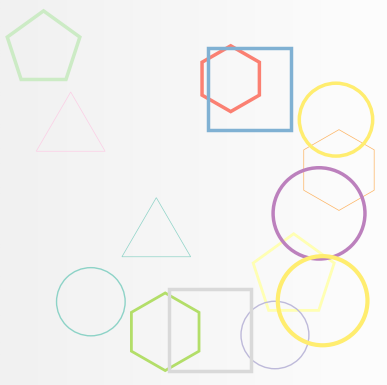[{"shape": "circle", "thickness": 1, "radius": 0.44, "center": [0.234, 0.216]}, {"shape": "triangle", "thickness": 0.5, "radius": 0.51, "center": [0.403, 0.384]}, {"shape": "pentagon", "thickness": 2, "radius": 0.55, "center": [0.758, 0.283]}, {"shape": "circle", "thickness": 1, "radius": 0.44, "center": [0.71, 0.13]}, {"shape": "hexagon", "thickness": 2.5, "radius": 0.43, "center": [0.595, 0.796]}, {"shape": "square", "thickness": 2.5, "radius": 0.54, "center": [0.644, 0.769]}, {"shape": "hexagon", "thickness": 0.5, "radius": 0.52, "center": [0.875, 0.558]}, {"shape": "hexagon", "thickness": 2, "radius": 0.5, "center": [0.426, 0.138]}, {"shape": "triangle", "thickness": 0.5, "radius": 0.51, "center": [0.182, 0.658]}, {"shape": "square", "thickness": 2.5, "radius": 0.53, "center": [0.543, 0.143]}, {"shape": "circle", "thickness": 2.5, "radius": 0.59, "center": [0.823, 0.446]}, {"shape": "pentagon", "thickness": 2.5, "radius": 0.49, "center": [0.112, 0.873]}, {"shape": "circle", "thickness": 2.5, "radius": 0.47, "center": [0.867, 0.689]}, {"shape": "circle", "thickness": 3, "radius": 0.58, "center": [0.833, 0.219]}]